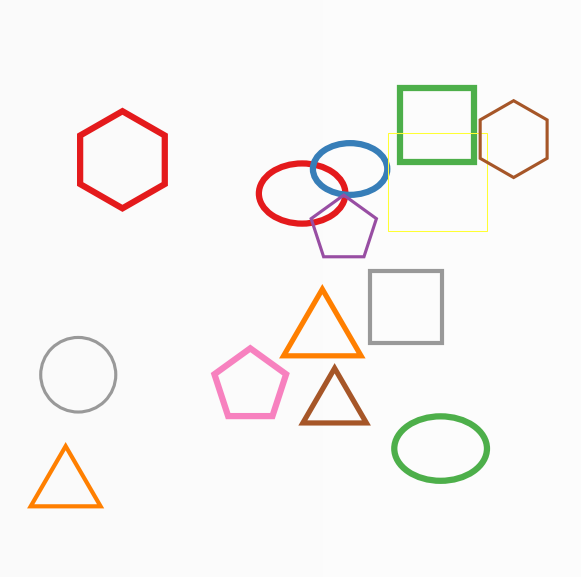[{"shape": "hexagon", "thickness": 3, "radius": 0.42, "center": [0.211, 0.722]}, {"shape": "oval", "thickness": 3, "radius": 0.37, "center": [0.52, 0.664]}, {"shape": "oval", "thickness": 3, "radius": 0.32, "center": [0.602, 0.707]}, {"shape": "oval", "thickness": 3, "radius": 0.4, "center": [0.758, 0.222]}, {"shape": "square", "thickness": 3, "radius": 0.32, "center": [0.752, 0.783]}, {"shape": "pentagon", "thickness": 1.5, "radius": 0.3, "center": [0.591, 0.602]}, {"shape": "triangle", "thickness": 2.5, "radius": 0.38, "center": [0.555, 0.421]}, {"shape": "triangle", "thickness": 2, "radius": 0.35, "center": [0.113, 0.157]}, {"shape": "square", "thickness": 0.5, "radius": 0.42, "center": [0.753, 0.684]}, {"shape": "hexagon", "thickness": 1.5, "radius": 0.33, "center": [0.884, 0.758]}, {"shape": "triangle", "thickness": 2.5, "radius": 0.32, "center": [0.576, 0.298]}, {"shape": "pentagon", "thickness": 3, "radius": 0.32, "center": [0.431, 0.331]}, {"shape": "circle", "thickness": 1.5, "radius": 0.32, "center": [0.135, 0.35]}, {"shape": "square", "thickness": 2, "radius": 0.31, "center": [0.699, 0.467]}]